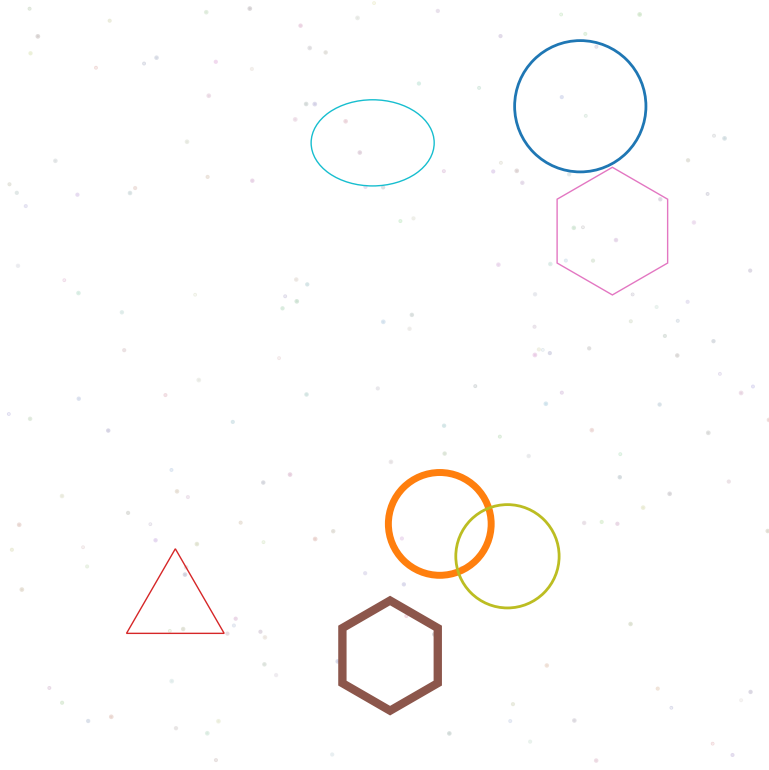[{"shape": "circle", "thickness": 1, "radius": 0.43, "center": [0.754, 0.862]}, {"shape": "circle", "thickness": 2.5, "radius": 0.33, "center": [0.571, 0.32]}, {"shape": "triangle", "thickness": 0.5, "radius": 0.37, "center": [0.228, 0.214]}, {"shape": "hexagon", "thickness": 3, "radius": 0.36, "center": [0.507, 0.149]}, {"shape": "hexagon", "thickness": 0.5, "radius": 0.41, "center": [0.795, 0.7]}, {"shape": "circle", "thickness": 1, "radius": 0.34, "center": [0.659, 0.278]}, {"shape": "oval", "thickness": 0.5, "radius": 0.4, "center": [0.484, 0.814]}]